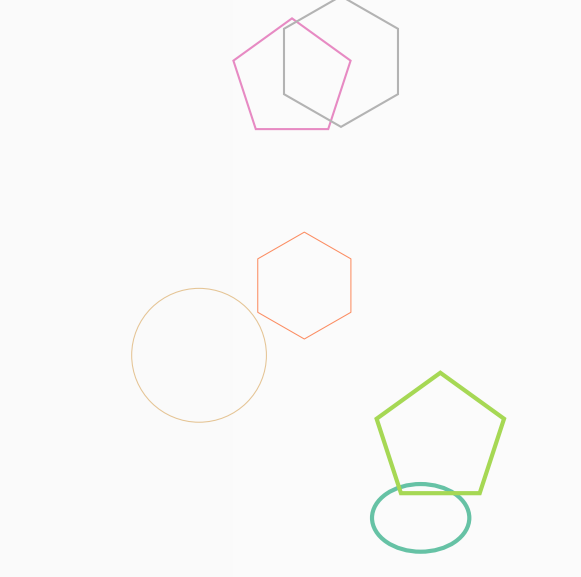[{"shape": "oval", "thickness": 2, "radius": 0.42, "center": [0.724, 0.102]}, {"shape": "hexagon", "thickness": 0.5, "radius": 0.46, "center": [0.524, 0.505]}, {"shape": "pentagon", "thickness": 1, "radius": 0.53, "center": [0.502, 0.861]}, {"shape": "pentagon", "thickness": 2, "radius": 0.58, "center": [0.758, 0.238]}, {"shape": "circle", "thickness": 0.5, "radius": 0.58, "center": [0.342, 0.384]}, {"shape": "hexagon", "thickness": 1, "radius": 0.57, "center": [0.587, 0.893]}]